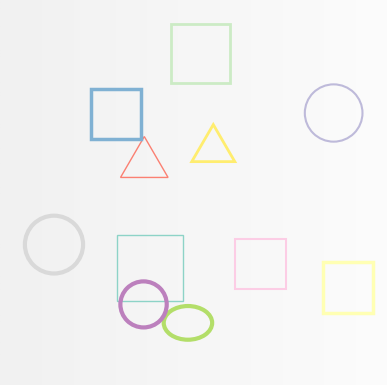[{"shape": "square", "thickness": 1, "radius": 0.43, "center": [0.387, 0.305]}, {"shape": "square", "thickness": 2.5, "radius": 0.32, "center": [0.898, 0.253]}, {"shape": "circle", "thickness": 1.5, "radius": 0.37, "center": [0.861, 0.706]}, {"shape": "triangle", "thickness": 1, "radius": 0.35, "center": [0.372, 0.575]}, {"shape": "square", "thickness": 2.5, "radius": 0.33, "center": [0.299, 0.704]}, {"shape": "oval", "thickness": 3, "radius": 0.31, "center": [0.485, 0.161]}, {"shape": "square", "thickness": 1.5, "radius": 0.33, "center": [0.672, 0.315]}, {"shape": "circle", "thickness": 3, "radius": 0.38, "center": [0.139, 0.365]}, {"shape": "circle", "thickness": 3, "radius": 0.3, "center": [0.37, 0.209]}, {"shape": "square", "thickness": 2, "radius": 0.38, "center": [0.517, 0.861]}, {"shape": "triangle", "thickness": 2, "radius": 0.32, "center": [0.55, 0.612]}]